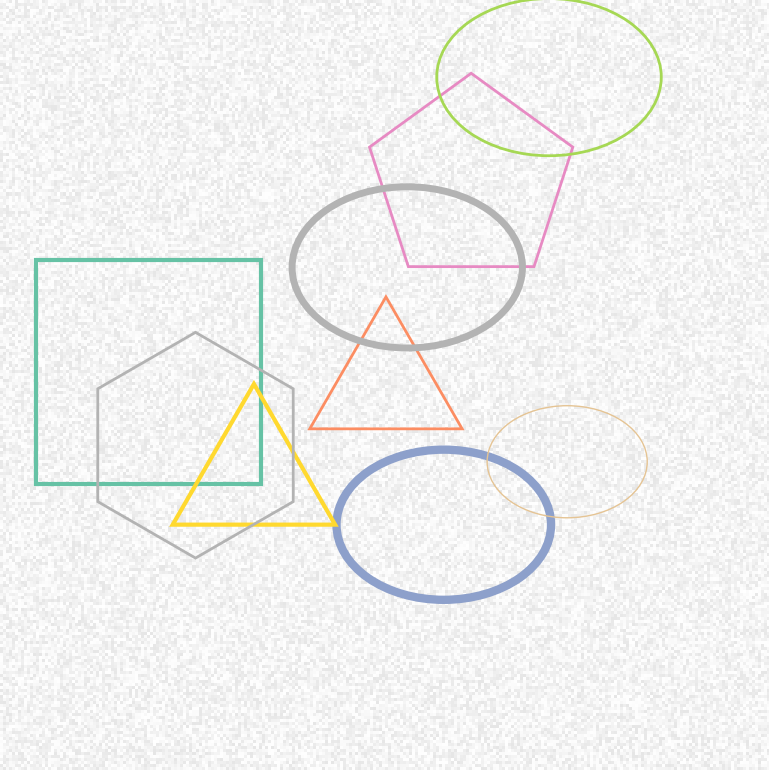[{"shape": "square", "thickness": 1.5, "radius": 0.73, "center": [0.193, 0.517]}, {"shape": "triangle", "thickness": 1, "radius": 0.57, "center": [0.501, 0.5]}, {"shape": "oval", "thickness": 3, "radius": 0.7, "center": [0.576, 0.319]}, {"shape": "pentagon", "thickness": 1, "radius": 0.69, "center": [0.612, 0.766]}, {"shape": "oval", "thickness": 1, "radius": 0.73, "center": [0.713, 0.9]}, {"shape": "triangle", "thickness": 1.5, "radius": 0.61, "center": [0.33, 0.38]}, {"shape": "oval", "thickness": 0.5, "radius": 0.52, "center": [0.737, 0.4]}, {"shape": "oval", "thickness": 2.5, "radius": 0.75, "center": [0.529, 0.653]}, {"shape": "hexagon", "thickness": 1, "radius": 0.73, "center": [0.254, 0.422]}]